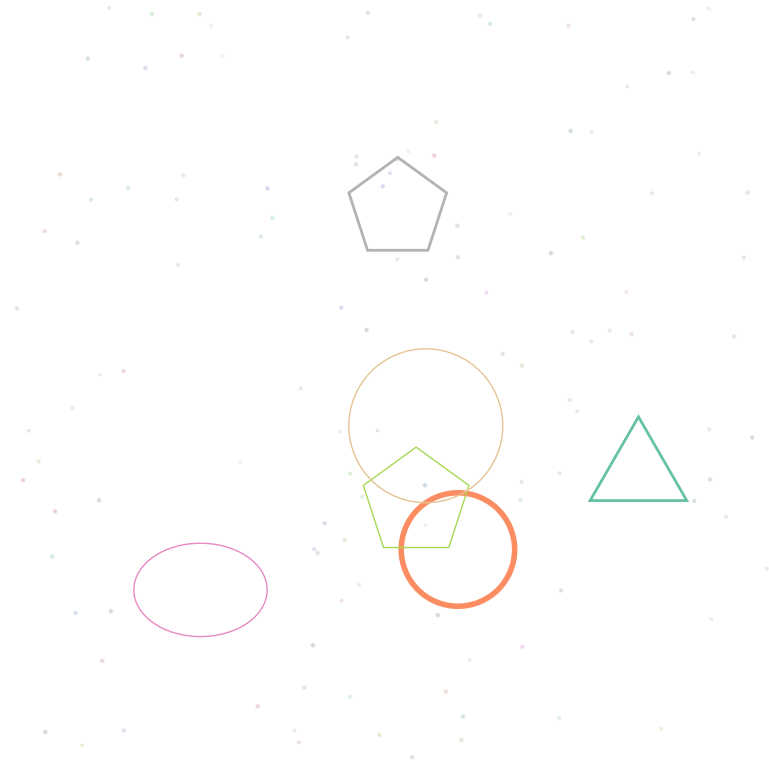[{"shape": "triangle", "thickness": 1, "radius": 0.36, "center": [0.829, 0.386]}, {"shape": "circle", "thickness": 2, "radius": 0.37, "center": [0.595, 0.286]}, {"shape": "oval", "thickness": 0.5, "radius": 0.43, "center": [0.26, 0.234]}, {"shape": "pentagon", "thickness": 0.5, "radius": 0.36, "center": [0.54, 0.347]}, {"shape": "circle", "thickness": 0.5, "radius": 0.5, "center": [0.553, 0.447]}, {"shape": "pentagon", "thickness": 1, "radius": 0.33, "center": [0.517, 0.729]}]